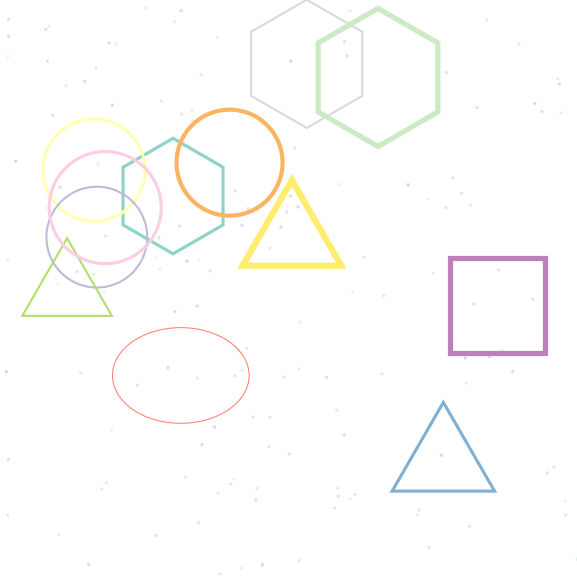[{"shape": "hexagon", "thickness": 1.5, "radius": 0.5, "center": [0.3, 0.66]}, {"shape": "circle", "thickness": 1.5, "radius": 0.44, "center": [0.163, 0.705]}, {"shape": "circle", "thickness": 1, "radius": 0.44, "center": [0.168, 0.589]}, {"shape": "oval", "thickness": 0.5, "radius": 0.59, "center": [0.313, 0.349]}, {"shape": "triangle", "thickness": 1.5, "radius": 0.51, "center": [0.768, 0.2]}, {"shape": "circle", "thickness": 2, "radius": 0.46, "center": [0.397, 0.717]}, {"shape": "triangle", "thickness": 1, "radius": 0.45, "center": [0.116, 0.497]}, {"shape": "circle", "thickness": 1.5, "radius": 0.49, "center": [0.182, 0.64]}, {"shape": "hexagon", "thickness": 1, "radius": 0.56, "center": [0.531, 0.889]}, {"shape": "square", "thickness": 2.5, "radius": 0.41, "center": [0.862, 0.47]}, {"shape": "hexagon", "thickness": 2.5, "radius": 0.6, "center": [0.655, 0.865]}, {"shape": "triangle", "thickness": 3, "radius": 0.49, "center": [0.505, 0.588]}]